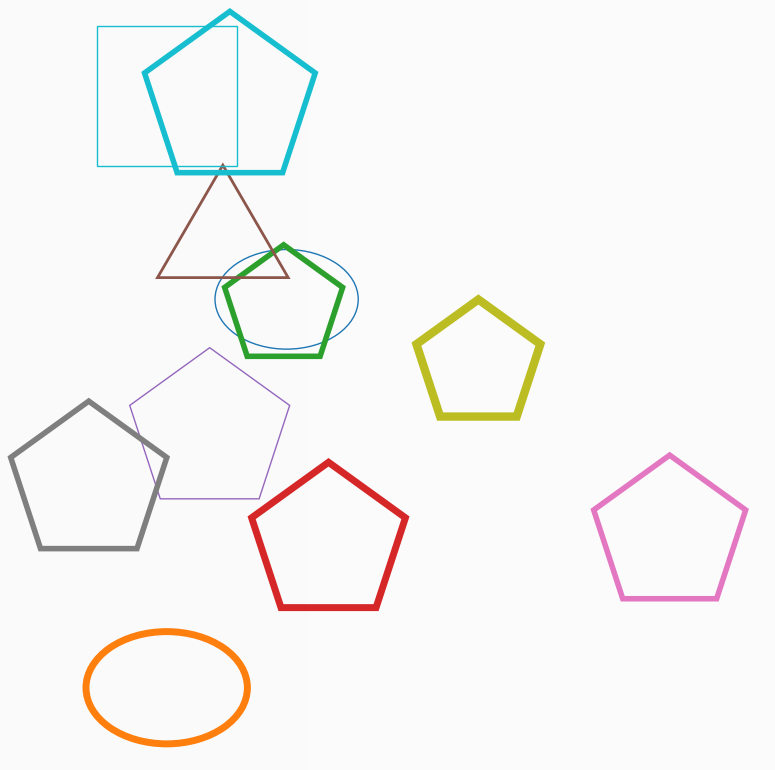[{"shape": "oval", "thickness": 0.5, "radius": 0.46, "center": [0.37, 0.611]}, {"shape": "oval", "thickness": 2.5, "radius": 0.52, "center": [0.215, 0.107]}, {"shape": "pentagon", "thickness": 2, "radius": 0.4, "center": [0.366, 0.602]}, {"shape": "pentagon", "thickness": 2.5, "radius": 0.52, "center": [0.424, 0.295]}, {"shape": "pentagon", "thickness": 0.5, "radius": 0.54, "center": [0.271, 0.44]}, {"shape": "triangle", "thickness": 1, "radius": 0.49, "center": [0.288, 0.688]}, {"shape": "pentagon", "thickness": 2, "radius": 0.52, "center": [0.864, 0.306]}, {"shape": "pentagon", "thickness": 2, "radius": 0.53, "center": [0.115, 0.373]}, {"shape": "pentagon", "thickness": 3, "radius": 0.42, "center": [0.617, 0.527]}, {"shape": "pentagon", "thickness": 2, "radius": 0.58, "center": [0.297, 0.869]}, {"shape": "square", "thickness": 0.5, "radius": 0.45, "center": [0.216, 0.875]}]